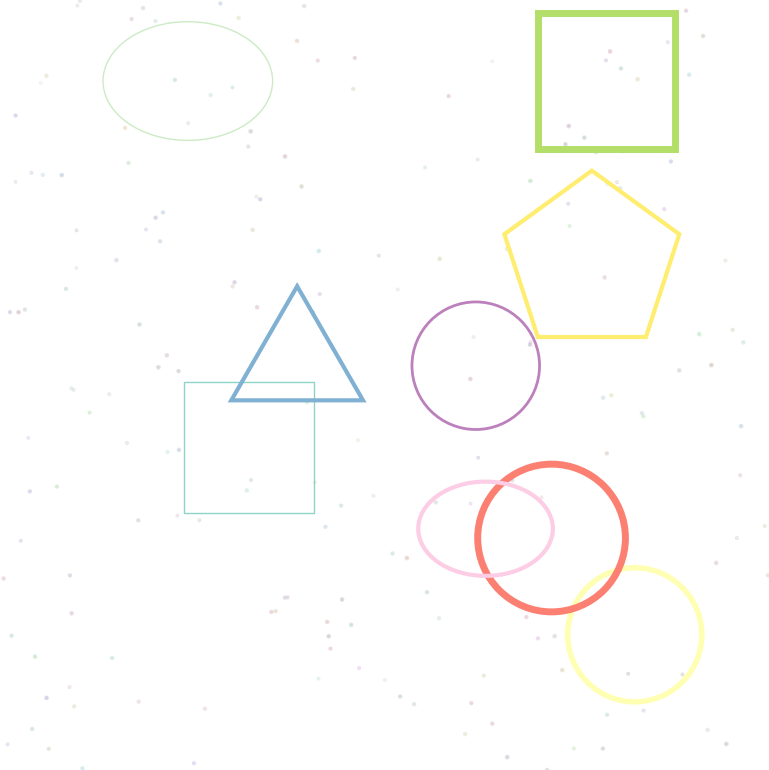[{"shape": "square", "thickness": 0.5, "radius": 0.42, "center": [0.324, 0.419]}, {"shape": "circle", "thickness": 2, "radius": 0.44, "center": [0.824, 0.176]}, {"shape": "circle", "thickness": 2.5, "radius": 0.48, "center": [0.716, 0.301]}, {"shape": "triangle", "thickness": 1.5, "radius": 0.49, "center": [0.386, 0.529]}, {"shape": "square", "thickness": 2.5, "radius": 0.44, "center": [0.788, 0.894]}, {"shape": "oval", "thickness": 1.5, "radius": 0.44, "center": [0.631, 0.313]}, {"shape": "circle", "thickness": 1, "radius": 0.41, "center": [0.618, 0.525]}, {"shape": "oval", "thickness": 0.5, "radius": 0.55, "center": [0.244, 0.895]}, {"shape": "pentagon", "thickness": 1.5, "radius": 0.6, "center": [0.769, 0.659]}]